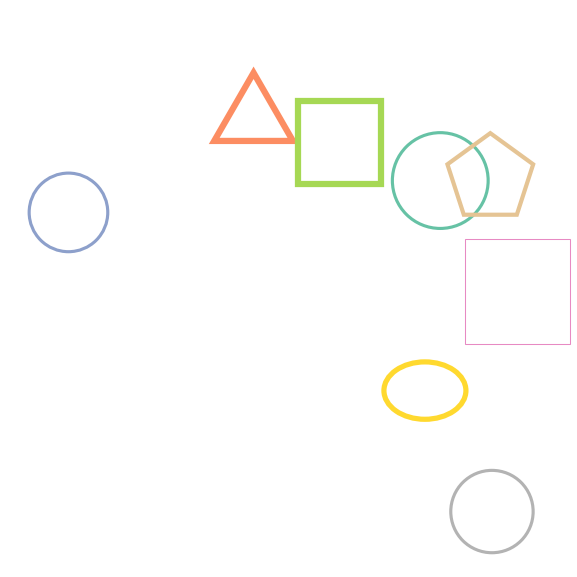[{"shape": "circle", "thickness": 1.5, "radius": 0.41, "center": [0.762, 0.686]}, {"shape": "triangle", "thickness": 3, "radius": 0.39, "center": [0.439, 0.794]}, {"shape": "circle", "thickness": 1.5, "radius": 0.34, "center": [0.119, 0.631]}, {"shape": "square", "thickness": 0.5, "radius": 0.46, "center": [0.896, 0.494]}, {"shape": "square", "thickness": 3, "radius": 0.36, "center": [0.588, 0.753]}, {"shape": "oval", "thickness": 2.5, "radius": 0.35, "center": [0.736, 0.323]}, {"shape": "pentagon", "thickness": 2, "radius": 0.39, "center": [0.849, 0.69]}, {"shape": "circle", "thickness": 1.5, "radius": 0.36, "center": [0.852, 0.113]}]